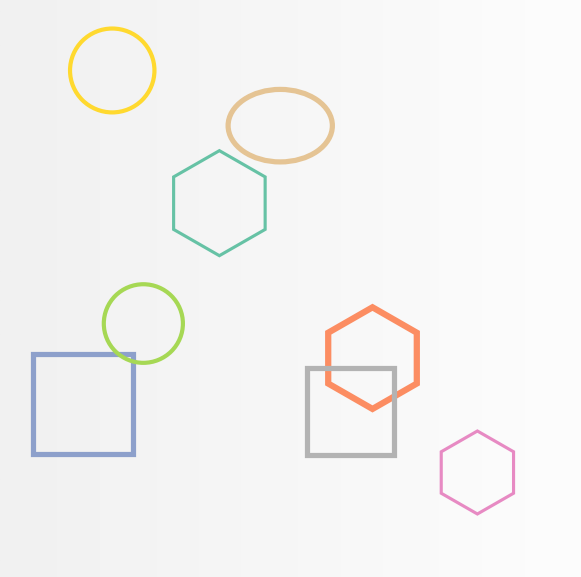[{"shape": "hexagon", "thickness": 1.5, "radius": 0.45, "center": [0.377, 0.647]}, {"shape": "hexagon", "thickness": 3, "radius": 0.44, "center": [0.641, 0.379]}, {"shape": "square", "thickness": 2.5, "radius": 0.43, "center": [0.143, 0.299]}, {"shape": "hexagon", "thickness": 1.5, "radius": 0.36, "center": [0.821, 0.181]}, {"shape": "circle", "thickness": 2, "radius": 0.34, "center": [0.247, 0.439]}, {"shape": "circle", "thickness": 2, "radius": 0.36, "center": [0.193, 0.877]}, {"shape": "oval", "thickness": 2.5, "radius": 0.45, "center": [0.482, 0.782]}, {"shape": "square", "thickness": 2.5, "radius": 0.38, "center": [0.603, 0.287]}]